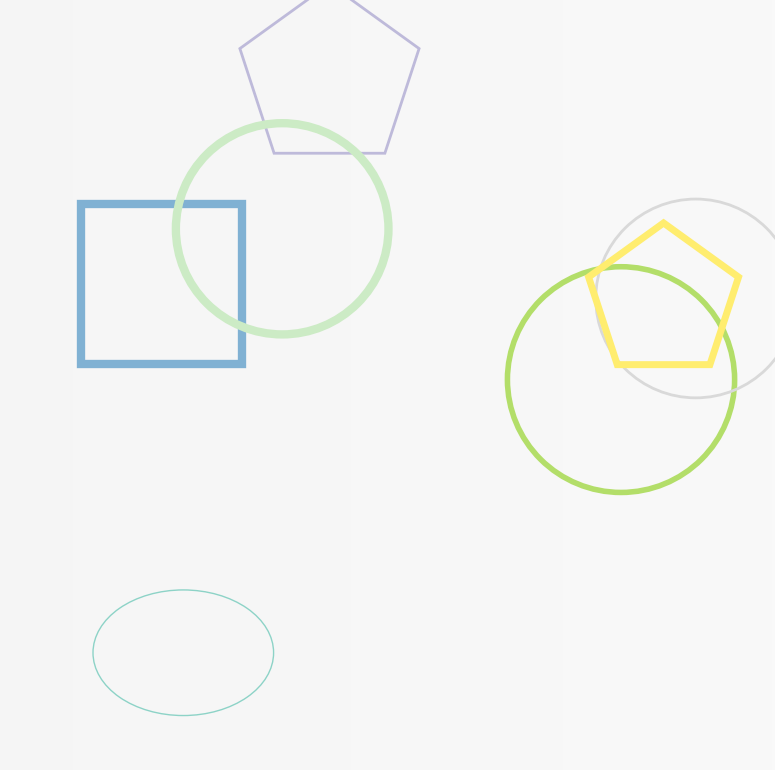[{"shape": "oval", "thickness": 0.5, "radius": 0.58, "center": [0.237, 0.152]}, {"shape": "pentagon", "thickness": 1, "radius": 0.61, "center": [0.425, 0.899]}, {"shape": "square", "thickness": 3, "radius": 0.52, "center": [0.208, 0.631]}, {"shape": "circle", "thickness": 2, "radius": 0.73, "center": [0.801, 0.507]}, {"shape": "circle", "thickness": 1, "radius": 0.65, "center": [0.898, 0.612]}, {"shape": "circle", "thickness": 3, "radius": 0.69, "center": [0.364, 0.703]}, {"shape": "pentagon", "thickness": 2.5, "radius": 0.51, "center": [0.856, 0.609]}]